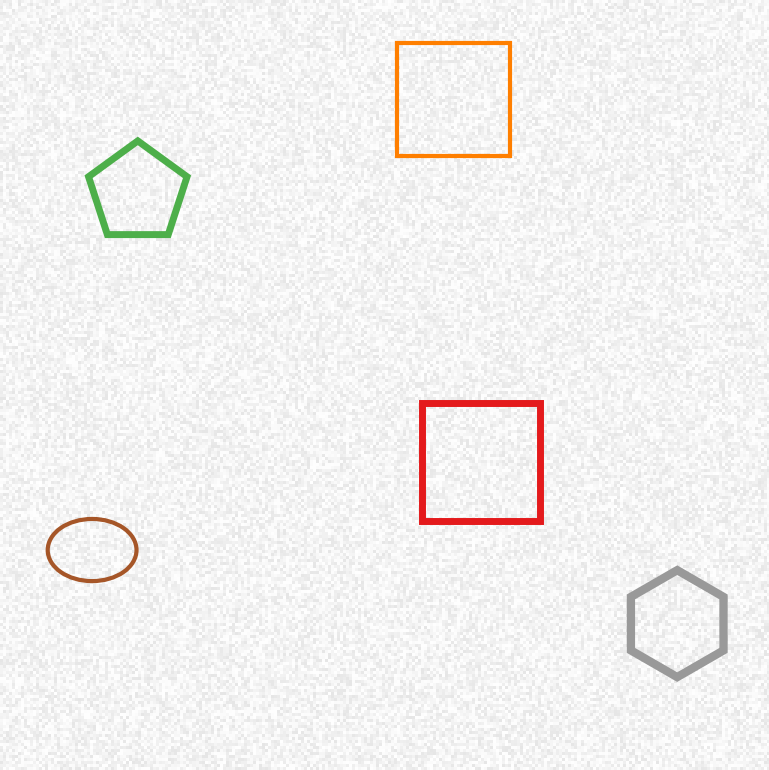[{"shape": "square", "thickness": 2.5, "radius": 0.38, "center": [0.624, 0.4]}, {"shape": "pentagon", "thickness": 2.5, "radius": 0.34, "center": [0.179, 0.75]}, {"shape": "square", "thickness": 1.5, "radius": 0.37, "center": [0.589, 0.871]}, {"shape": "oval", "thickness": 1.5, "radius": 0.29, "center": [0.12, 0.286]}, {"shape": "hexagon", "thickness": 3, "radius": 0.35, "center": [0.879, 0.19]}]